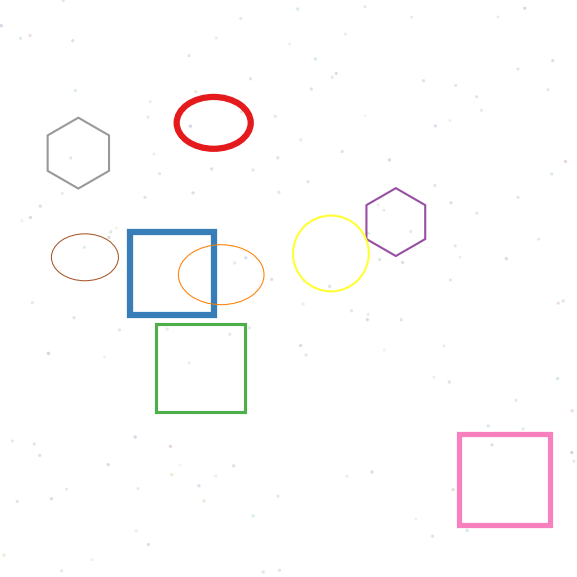[{"shape": "oval", "thickness": 3, "radius": 0.32, "center": [0.37, 0.786]}, {"shape": "square", "thickness": 3, "radius": 0.36, "center": [0.298, 0.526]}, {"shape": "square", "thickness": 1.5, "radius": 0.38, "center": [0.347, 0.362]}, {"shape": "hexagon", "thickness": 1, "radius": 0.29, "center": [0.685, 0.615]}, {"shape": "oval", "thickness": 0.5, "radius": 0.37, "center": [0.383, 0.523]}, {"shape": "circle", "thickness": 1, "radius": 0.33, "center": [0.573, 0.56]}, {"shape": "oval", "thickness": 0.5, "radius": 0.29, "center": [0.147, 0.554]}, {"shape": "square", "thickness": 2.5, "radius": 0.39, "center": [0.873, 0.169]}, {"shape": "hexagon", "thickness": 1, "radius": 0.31, "center": [0.136, 0.734]}]